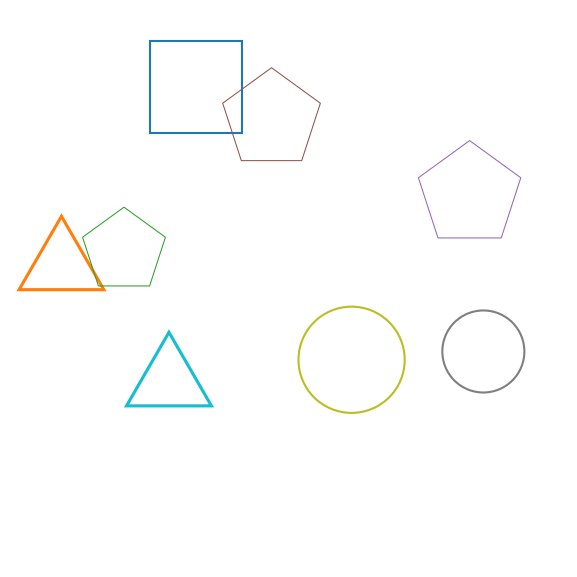[{"shape": "square", "thickness": 1, "radius": 0.4, "center": [0.339, 0.849]}, {"shape": "triangle", "thickness": 1.5, "radius": 0.42, "center": [0.106, 0.54]}, {"shape": "pentagon", "thickness": 0.5, "radius": 0.38, "center": [0.215, 0.565]}, {"shape": "pentagon", "thickness": 0.5, "radius": 0.47, "center": [0.813, 0.663]}, {"shape": "pentagon", "thickness": 0.5, "radius": 0.44, "center": [0.47, 0.793]}, {"shape": "circle", "thickness": 1, "radius": 0.36, "center": [0.837, 0.391]}, {"shape": "circle", "thickness": 1, "radius": 0.46, "center": [0.609, 0.376]}, {"shape": "triangle", "thickness": 1.5, "radius": 0.42, "center": [0.293, 0.339]}]